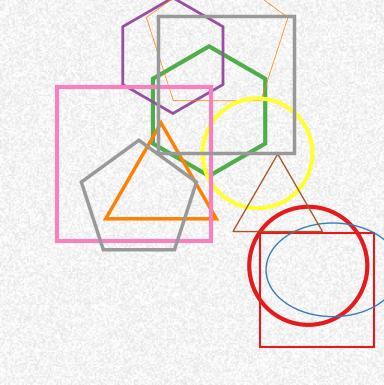[{"shape": "square", "thickness": 1.5, "radius": 0.74, "center": [0.823, 0.246]}, {"shape": "circle", "thickness": 3, "radius": 0.77, "center": [0.801, 0.31]}, {"shape": "oval", "thickness": 1, "radius": 0.87, "center": [0.865, 0.299]}, {"shape": "hexagon", "thickness": 3, "radius": 0.84, "center": [0.543, 0.711]}, {"shape": "hexagon", "thickness": 2, "radius": 0.75, "center": [0.449, 0.856]}, {"shape": "triangle", "thickness": 2.5, "radius": 0.83, "center": [0.418, 0.515]}, {"shape": "pentagon", "thickness": 0.5, "radius": 0.97, "center": [0.564, 0.895]}, {"shape": "circle", "thickness": 3, "radius": 0.71, "center": [0.669, 0.602]}, {"shape": "triangle", "thickness": 1, "radius": 0.67, "center": [0.721, 0.466]}, {"shape": "square", "thickness": 3, "radius": 1.0, "center": [0.347, 0.573]}, {"shape": "square", "thickness": 2.5, "radius": 0.89, "center": [0.587, 0.781]}, {"shape": "pentagon", "thickness": 2.5, "radius": 0.79, "center": [0.361, 0.478]}]